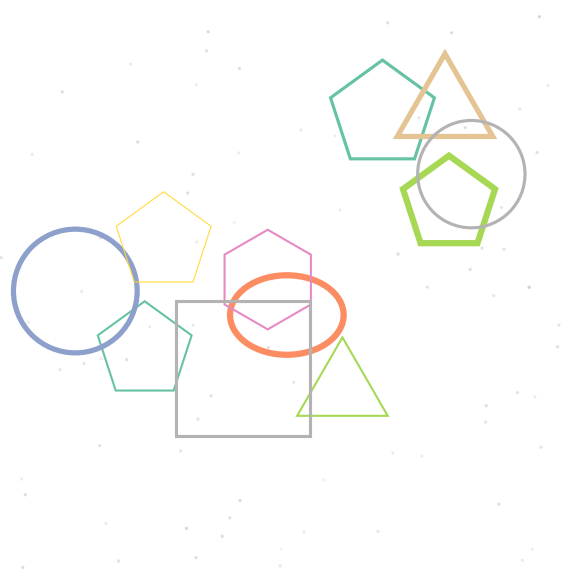[{"shape": "pentagon", "thickness": 1, "radius": 0.43, "center": [0.251, 0.392]}, {"shape": "pentagon", "thickness": 1.5, "radius": 0.47, "center": [0.662, 0.801]}, {"shape": "oval", "thickness": 3, "radius": 0.49, "center": [0.497, 0.454]}, {"shape": "circle", "thickness": 2.5, "radius": 0.54, "center": [0.13, 0.495]}, {"shape": "hexagon", "thickness": 1, "radius": 0.43, "center": [0.464, 0.515]}, {"shape": "pentagon", "thickness": 3, "radius": 0.42, "center": [0.778, 0.646]}, {"shape": "triangle", "thickness": 1, "radius": 0.45, "center": [0.593, 0.324]}, {"shape": "pentagon", "thickness": 0.5, "radius": 0.43, "center": [0.283, 0.581]}, {"shape": "triangle", "thickness": 2.5, "radius": 0.48, "center": [0.771, 0.811]}, {"shape": "square", "thickness": 1.5, "radius": 0.58, "center": [0.421, 0.361]}, {"shape": "circle", "thickness": 1.5, "radius": 0.46, "center": [0.816, 0.698]}]